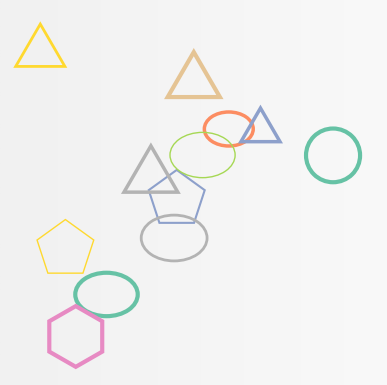[{"shape": "circle", "thickness": 3, "radius": 0.35, "center": [0.859, 0.596]}, {"shape": "oval", "thickness": 3, "radius": 0.4, "center": [0.275, 0.235]}, {"shape": "oval", "thickness": 2.5, "radius": 0.32, "center": [0.59, 0.665]}, {"shape": "triangle", "thickness": 2.5, "radius": 0.29, "center": [0.672, 0.661]}, {"shape": "pentagon", "thickness": 1.5, "radius": 0.38, "center": [0.456, 0.483]}, {"shape": "hexagon", "thickness": 3, "radius": 0.39, "center": [0.196, 0.126]}, {"shape": "oval", "thickness": 1, "radius": 0.42, "center": [0.523, 0.597]}, {"shape": "pentagon", "thickness": 1, "radius": 0.38, "center": [0.169, 0.353]}, {"shape": "triangle", "thickness": 2, "radius": 0.37, "center": [0.104, 0.864]}, {"shape": "triangle", "thickness": 3, "radius": 0.39, "center": [0.5, 0.787]}, {"shape": "oval", "thickness": 2, "radius": 0.42, "center": [0.449, 0.382]}, {"shape": "triangle", "thickness": 2.5, "radius": 0.4, "center": [0.389, 0.541]}]